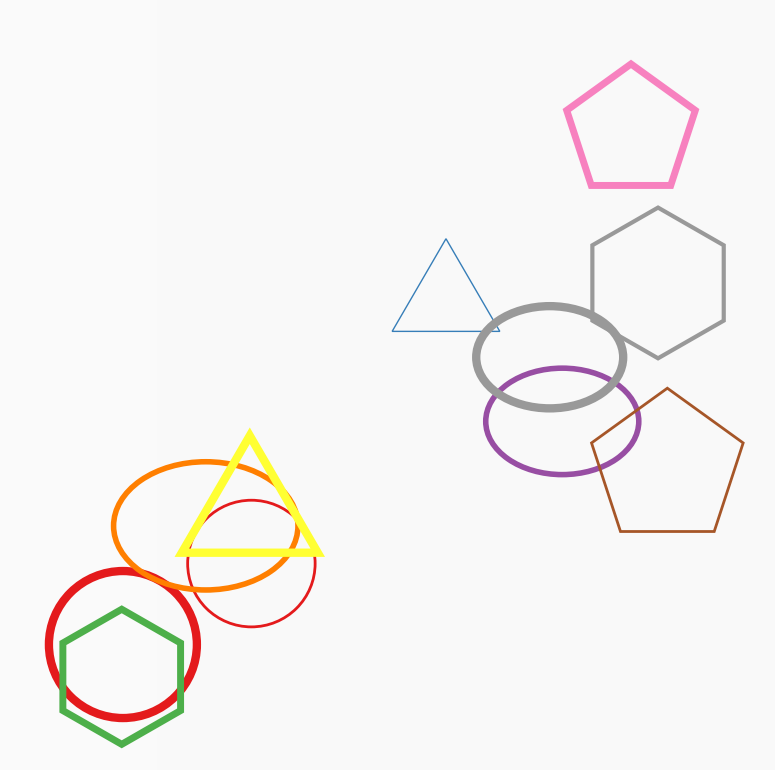[{"shape": "circle", "thickness": 1, "radius": 0.41, "center": [0.324, 0.268]}, {"shape": "circle", "thickness": 3, "radius": 0.48, "center": [0.159, 0.163]}, {"shape": "triangle", "thickness": 0.5, "radius": 0.4, "center": [0.575, 0.61]}, {"shape": "hexagon", "thickness": 2.5, "radius": 0.44, "center": [0.157, 0.121]}, {"shape": "oval", "thickness": 2, "radius": 0.49, "center": [0.725, 0.453]}, {"shape": "oval", "thickness": 2, "radius": 0.59, "center": [0.266, 0.317]}, {"shape": "triangle", "thickness": 3, "radius": 0.51, "center": [0.322, 0.333]}, {"shape": "pentagon", "thickness": 1, "radius": 0.51, "center": [0.861, 0.393]}, {"shape": "pentagon", "thickness": 2.5, "radius": 0.44, "center": [0.814, 0.83]}, {"shape": "hexagon", "thickness": 1.5, "radius": 0.49, "center": [0.849, 0.633]}, {"shape": "oval", "thickness": 3, "radius": 0.47, "center": [0.709, 0.536]}]